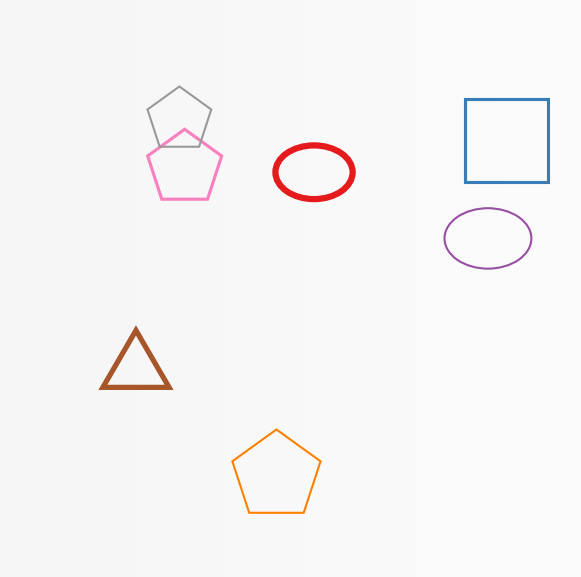[{"shape": "oval", "thickness": 3, "radius": 0.33, "center": [0.54, 0.701]}, {"shape": "square", "thickness": 1.5, "radius": 0.36, "center": [0.872, 0.756]}, {"shape": "oval", "thickness": 1, "radius": 0.37, "center": [0.839, 0.586]}, {"shape": "pentagon", "thickness": 1, "radius": 0.4, "center": [0.476, 0.176]}, {"shape": "triangle", "thickness": 2.5, "radius": 0.33, "center": [0.234, 0.361]}, {"shape": "pentagon", "thickness": 1.5, "radius": 0.33, "center": [0.318, 0.708]}, {"shape": "pentagon", "thickness": 1, "radius": 0.29, "center": [0.309, 0.792]}]